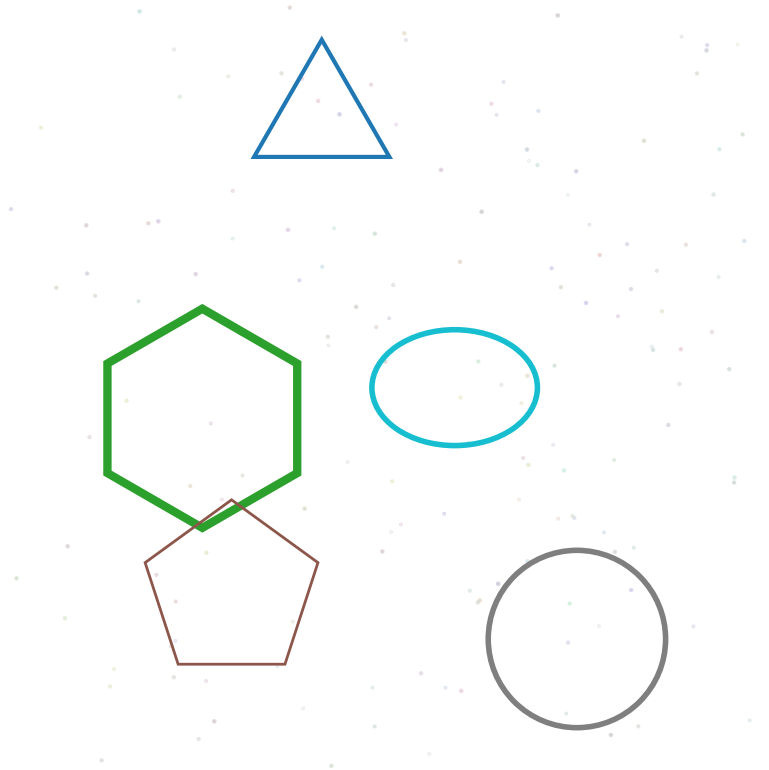[{"shape": "triangle", "thickness": 1.5, "radius": 0.51, "center": [0.418, 0.847]}, {"shape": "hexagon", "thickness": 3, "radius": 0.71, "center": [0.263, 0.457]}, {"shape": "pentagon", "thickness": 1, "radius": 0.59, "center": [0.301, 0.233]}, {"shape": "circle", "thickness": 2, "radius": 0.58, "center": [0.749, 0.17]}, {"shape": "oval", "thickness": 2, "radius": 0.54, "center": [0.59, 0.497]}]